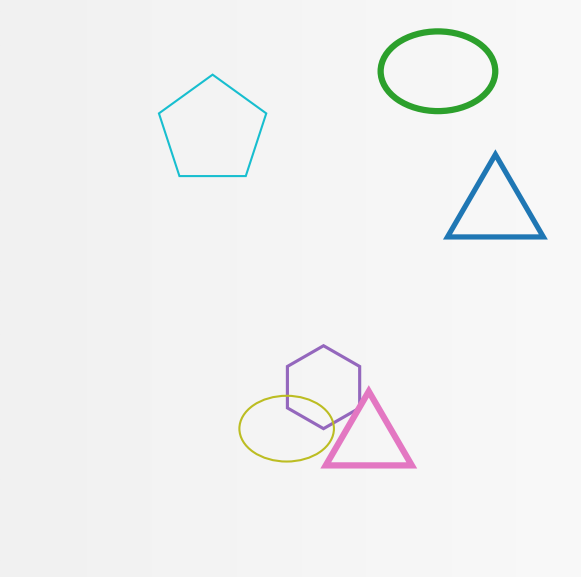[{"shape": "triangle", "thickness": 2.5, "radius": 0.48, "center": [0.852, 0.636]}, {"shape": "oval", "thickness": 3, "radius": 0.49, "center": [0.753, 0.876]}, {"shape": "hexagon", "thickness": 1.5, "radius": 0.36, "center": [0.557, 0.329]}, {"shape": "triangle", "thickness": 3, "radius": 0.43, "center": [0.634, 0.236]}, {"shape": "oval", "thickness": 1, "radius": 0.41, "center": [0.493, 0.257]}, {"shape": "pentagon", "thickness": 1, "radius": 0.49, "center": [0.366, 0.773]}]